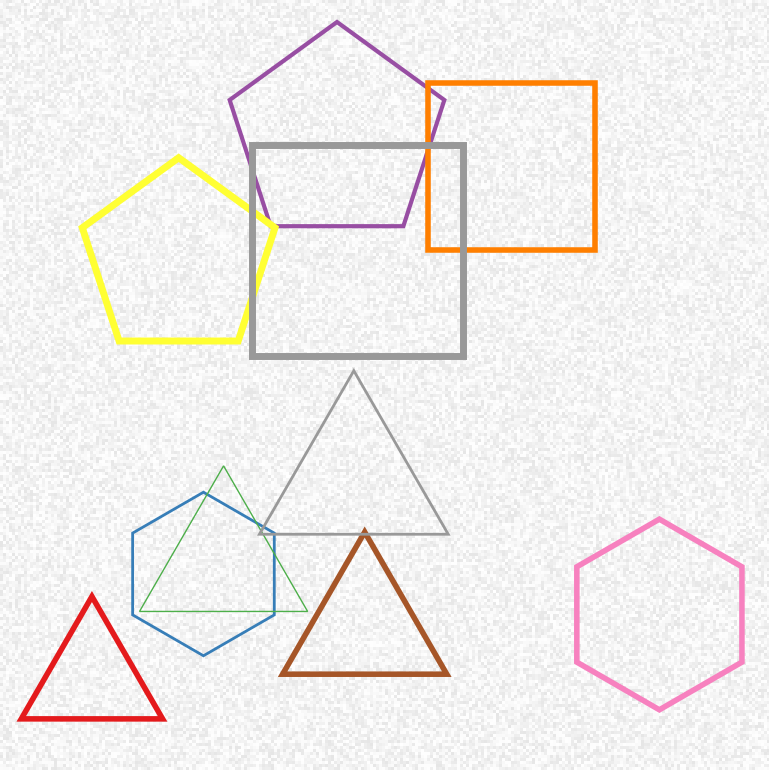[{"shape": "triangle", "thickness": 2, "radius": 0.53, "center": [0.119, 0.119]}, {"shape": "hexagon", "thickness": 1, "radius": 0.53, "center": [0.264, 0.255]}, {"shape": "triangle", "thickness": 0.5, "radius": 0.63, "center": [0.29, 0.269]}, {"shape": "pentagon", "thickness": 1.5, "radius": 0.73, "center": [0.438, 0.825]}, {"shape": "square", "thickness": 2, "radius": 0.54, "center": [0.665, 0.784]}, {"shape": "pentagon", "thickness": 2.5, "radius": 0.66, "center": [0.232, 0.664]}, {"shape": "triangle", "thickness": 2, "radius": 0.62, "center": [0.474, 0.186]}, {"shape": "hexagon", "thickness": 2, "radius": 0.62, "center": [0.856, 0.202]}, {"shape": "square", "thickness": 2.5, "radius": 0.68, "center": [0.464, 0.675]}, {"shape": "triangle", "thickness": 1, "radius": 0.71, "center": [0.46, 0.377]}]